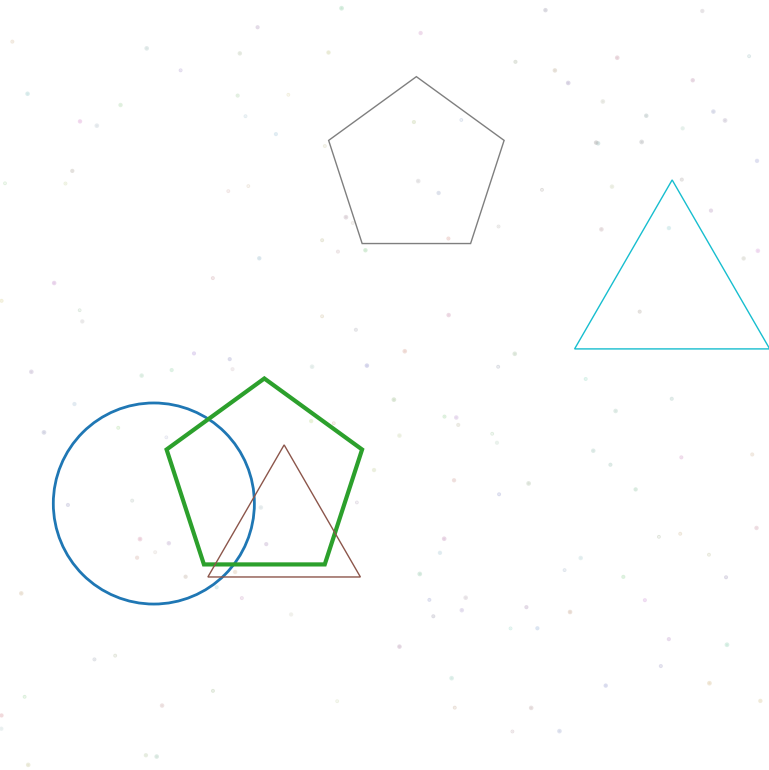[{"shape": "circle", "thickness": 1, "radius": 0.65, "center": [0.2, 0.346]}, {"shape": "pentagon", "thickness": 1.5, "radius": 0.67, "center": [0.343, 0.375]}, {"shape": "triangle", "thickness": 0.5, "radius": 0.57, "center": [0.369, 0.308]}, {"shape": "pentagon", "thickness": 0.5, "radius": 0.6, "center": [0.541, 0.781]}, {"shape": "triangle", "thickness": 0.5, "radius": 0.73, "center": [0.873, 0.62]}]